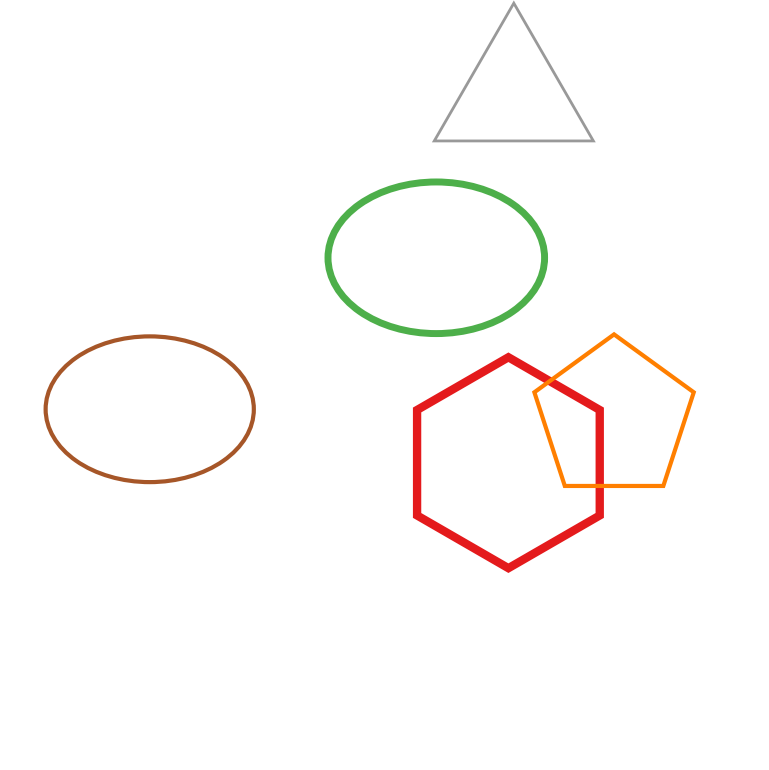[{"shape": "hexagon", "thickness": 3, "radius": 0.68, "center": [0.66, 0.399]}, {"shape": "oval", "thickness": 2.5, "radius": 0.7, "center": [0.567, 0.665]}, {"shape": "pentagon", "thickness": 1.5, "radius": 0.54, "center": [0.797, 0.457]}, {"shape": "oval", "thickness": 1.5, "radius": 0.68, "center": [0.194, 0.469]}, {"shape": "triangle", "thickness": 1, "radius": 0.6, "center": [0.667, 0.877]}]